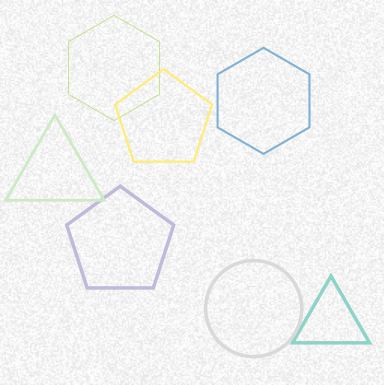[{"shape": "triangle", "thickness": 2.5, "radius": 0.58, "center": [0.86, 0.167]}, {"shape": "pentagon", "thickness": 2.5, "radius": 0.73, "center": [0.312, 0.37]}, {"shape": "hexagon", "thickness": 1.5, "radius": 0.69, "center": [0.684, 0.738]}, {"shape": "hexagon", "thickness": 0.5, "radius": 0.68, "center": [0.296, 0.823]}, {"shape": "circle", "thickness": 2.5, "radius": 0.62, "center": [0.659, 0.199]}, {"shape": "triangle", "thickness": 2, "radius": 0.74, "center": [0.143, 0.554]}, {"shape": "pentagon", "thickness": 1.5, "radius": 0.66, "center": [0.425, 0.688]}]